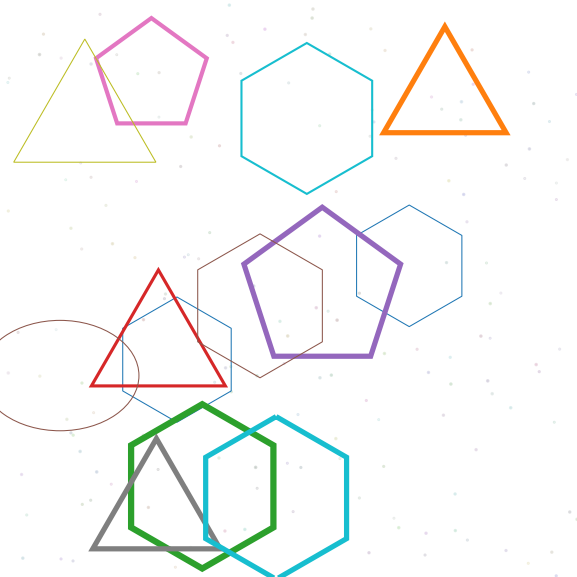[{"shape": "hexagon", "thickness": 0.5, "radius": 0.54, "center": [0.306, 0.376]}, {"shape": "hexagon", "thickness": 0.5, "radius": 0.53, "center": [0.709, 0.539]}, {"shape": "triangle", "thickness": 2.5, "radius": 0.61, "center": [0.77, 0.831]}, {"shape": "hexagon", "thickness": 3, "radius": 0.71, "center": [0.35, 0.157]}, {"shape": "triangle", "thickness": 1.5, "radius": 0.67, "center": [0.274, 0.398]}, {"shape": "pentagon", "thickness": 2.5, "radius": 0.71, "center": [0.558, 0.498]}, {"shape": "hexagon", "thickness": 0.5, "radius": 0.62, "center": [0.45, 0.47]}, {"shape": "oval", "thickness": 0.5, "radius": 0.68, "center": [0.104, 0.349]}, {"shape": "pentagon", "thickness": 2, "radius": 0.5, "center": [0.262, 0.867]}, {"shape": "triangle", "thickness": 2.5, "radius": 0.64, "center": [0.271, 0.112]}, {"shape": "triangle", "thickness": 0.5, "radius": 0.71, "center": [0.147, 0.789]}, {"shape": "hexagon", "thickness": 1, "radius": 0.65, "center": [0.531, 0.794]}, {"shape": "hexagon", "thickness": 2.5, "radius": 0.7, "center": [0.478, 0.137]}]